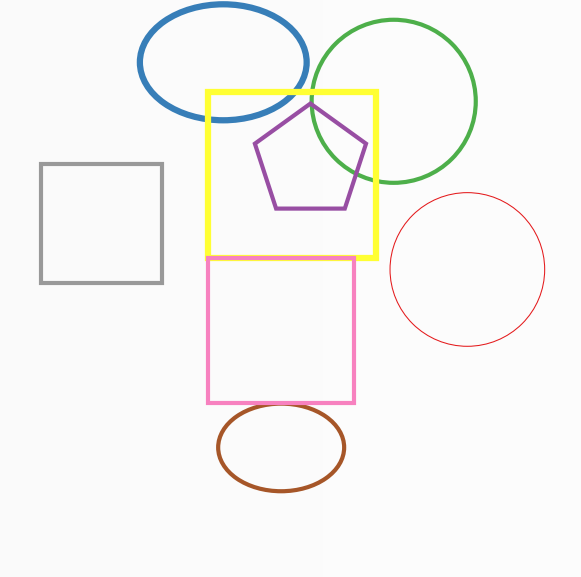[{"shape": "circle", "thickness": 0.5, "radius": 0.67, "center": [0.804, 0.533]}, {"shape": "oval", "thickness": 3, "radius": 0.72, "center": [0.384, 0.891]}, {"shape": "circle", "thickness": 2, "radius": 0.71, "center": [0.677, 0.824]}, {"shape": "pentagon", "thickness": 2, "radius": 0.5, "center": [0.534, 0.719]}, {"shape": "square", "thickness": 3, "radius": 0.72, "center": [0.502, 0.696]}, {"shape": "oval", "thickness": 2, "radius": 0.54, "center": [0.484, 0.224]}, {"shape": "square", "thickness": 2, "radius": 0.63, "center": [0.483, 0.426]}, {"shape": "square", "thickness": 2, "radius": 0.52, "center": [0.175, 0.612]}]